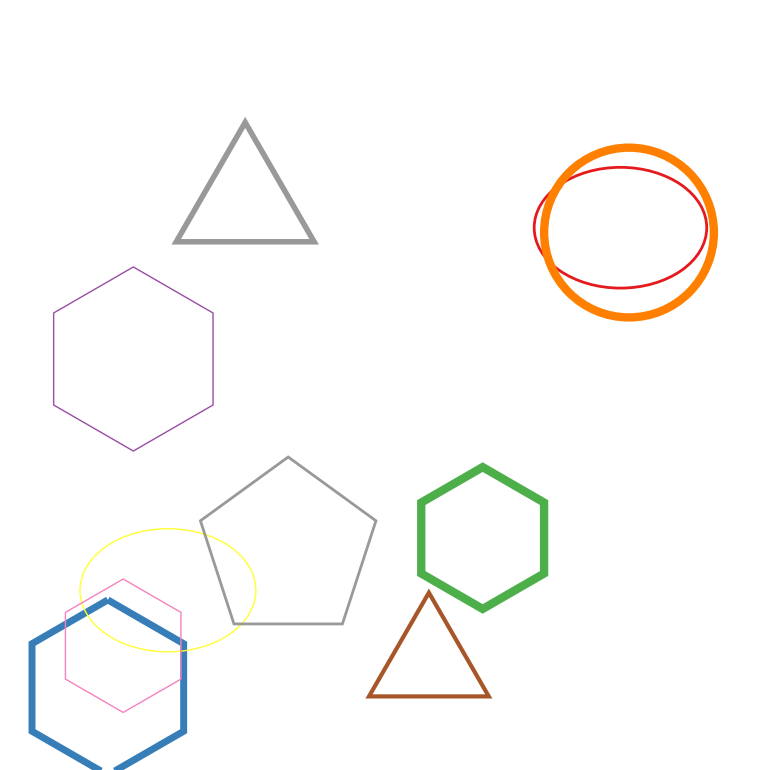[{"shape": "oval", "thickness": 1, "radius": 0.56, "center": [0.806, 0.704]}, {"shape": "hexagon", "thickness": 2.5, "radius": 0.57, "center": [0.14, 0.107]}, {"shape": "hexagon", "thickness": 3, "radius": 0.46, "center": [0.627, 0.301]}, {"shape": "hexagon", "thickness": 0.5, "radius": 0.6, "center": [0.173, 0.534]}, {"shape": "circle", "thickness": 3, "radius": 0.55, "center": [0.817, 0.698]}, {"shape": "oval", "thickness": 0.5, "radius": 0.57, "center": [0.218, 0.233]}, {"shape": "triangle", "thickness": 1.5, "radius": 0.45, "center": [0.557, 0.14]}, {"shape": "hexagon", "thickness": 0.5, "radius": 0.43, "center": [0.16, 0.161]}, {"shape": "triangle", "thickness": 2, "radius": 0.52, "center": [0.318, 0.738]}, {"shape": "pentagon", "thickness": 1, "radius": 0.6, "center": [0.374, 0.287]}]